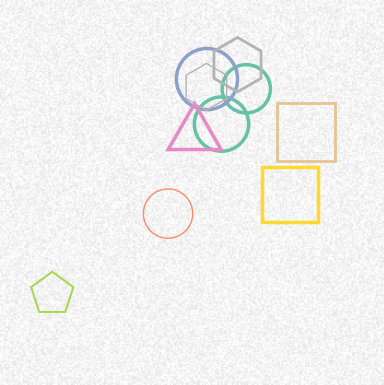[{"shape": "circle", "thickness": 2.5, "radius": 0.31, "center": [0.64, 0.769]}, {"shape": "circle", "thickness": 2.5, "radius": 0.35, "center": [0.575, 0.678]}, {"shape": "circle", "thickness": 1, "radius": 0.32, "center": [0.436, 0.445]}, {"shape": "circle", "thickness": 2.5, "radius": 0.4, "center": [0.538, 0.795]}, {"shape": "triangle", "thickness": 2.5, "radius": 0.4, "center": [0.506, 0.651]}, {"shape": "pentagon", "thickness": 1.5, "radius": 0.29, "center": [0.136, 0.236]}, {"shape": "square", "thickness": 2.5, "radius": 0.36, "center": [0.753, 0.495]}, {"shape": "square", "thickness": 2, "radius": 0.38, "center": [0.795, 0.657]}, {"shape": "hexagon", "thickness": 1, "radius": 0.3, "center": [0.536, 0.774]}, {"shape": "hexagon", "thickness": 2, "radius": 0.35, "center": [0.617, 0.832]}]